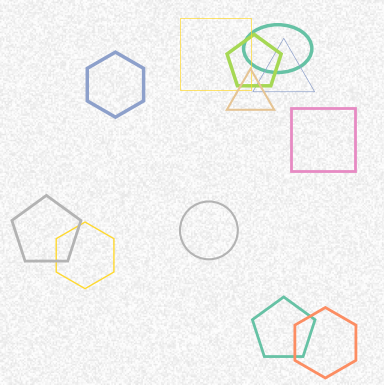[{"shape": "oval", "thickness": 2.5, "radius": 0.44, "center": [0.721, 0.874]}, {"shape": "pentagon", "thickness": 2, "radius": 0.43, "center": [0.737, 0.143]}, {"shape": "hexagon", "thickness": 2, "radius": 0.46, "center": [0.845, 0.11]}, {"shape": "hexagon", "thickness": 2.5, "radius": 0.42, "center": [0.3, 0.78]}, {"shape": "triangle", "thickness": 0.5, "radius": 0.46, "center": [0.737, 0.808]}, {"shape": "square", "thickness": 2, "radius": 0.41, "center": [0.838, 0.637]}, {"shape": "pentagon", "thickness": 2.5, "radius": 0.37, "center": [0.66, 0.837]}, {"shape": "square", "thickness": 0.5, "radius": 0.46, "center": [0.56, 0.86]}, {"shape": "hexagon", "thickness": 1, "radius": 0.43, "center": [0.221, 0.337]}, {"shape": "triangle", "thickness": 1.5, "radius": 0.35, "center": [0.651, 0.75]}, {"shape": "circle", "thickness": 1.5, "radius": 0.38, "center": [0.543, 0.402]}, {"shape": "pentagon", "thickness": 2, "radius": 0.47, "center": [0.121, 0.398]}]